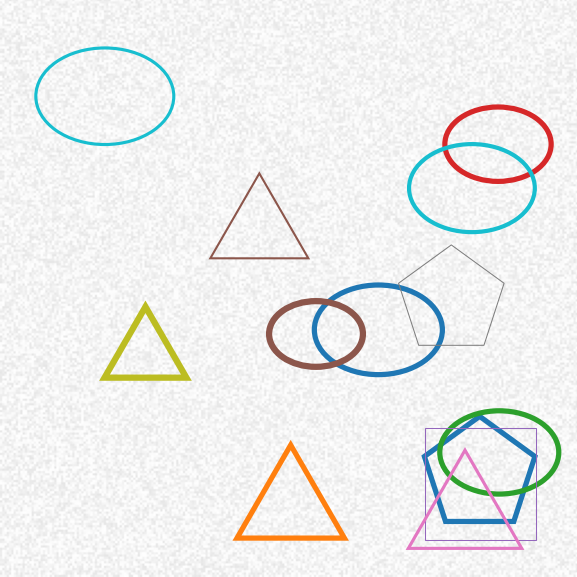[{"shape": "oval", "thickness": 2.5, "radius": 0.55, "center": [0.655, 0.428]}, {"shape": "pentagon", "thickness": 2.5, "radius": 0.5, "center": [0.831, 0.178]}, {"shape": "triangle", "thickness": 2.5, "radius": 0.54, "center": [0.503, 0.121]}, {"shape": "oval", "thickness": 2.5, "radius": 0.52, "center": [0.865, 0.216]}, {"shape": "oval", "thickness": 2.5, "radius": 0.46, "center": [0.862, 0.749]}, {"shape": "square", "thickness": 0.5, "radius": 0.48, "center": [0.832, 0.162]}, {"shape": "oval", "thickness": 3, "radius": 0.41, "center": [0.547, 0.421]}, {"shape": "triangle", "thickness": 1, "radius": 0.49, "center": [0.449, 0.601]}, {"shape": "triangle", "thickness": 1.5, "radius": 0.57, "center": [0.805, 0.106]}, {"shape": "pentagon", "thickness": 0.5, "radius": 0.48, "center": [0.781, 0.479]}, {"shape": "triangle", "thickness": 3, "radius": 0.41, "center": [0.252, 0.386]}, {"shape": "oval", "thickness": 2, "radius": 0.54, "center": [0.817, 0.673]}, {"shape": "oval", "thickness": 1.5, "radius": 0.6, "center": [0.181, 0.832]}]